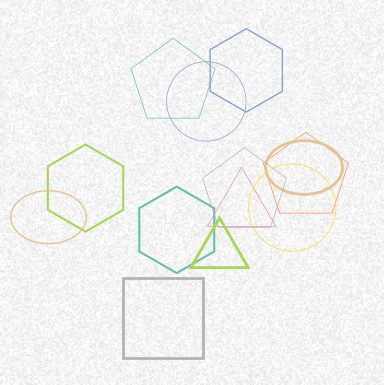[{"shape": "pentagon", "thickness": 0.5, "radius": 0.57, "center": [0.449, 0.786]}, {"shape": "hexagon", "thickness": 1.5, "radius": 0.56, "center": [0.459, 0.403]}, {"shape": "pentagon", "thickness": 0.5, "radius": 0.58, "center": [0.794, 0.54]}, {"shape": "hexagon", "thickness": 1, "radius": 0.54, "center": [0.64, 0.817]}, {"shape": "circle", "thickness": 0.5, "radius": 0.52, "center": [0.536, 0.737]}, {"shape": "triangle", "thickness": 0.5, "radius": 0.51, "center": [0.627, 0.463]}, {"shape": "triangle", "thickness": 2, "radius": 0.43, "center": [0.57, 0.348]}, {"shape": "hexagon", "thickness": 1.5, "radius": 0.57, "center": [0.222, 0.512]}, {"shape": "circle", "thickness": 0.5, "radius": 0.57, "center": [0.759, 0.461]}, {"shape": "oval", "thickness": 1, "radius": 0.49, "center": [0.126, 0.436]}, {"shape": "oval", "thickness": 2, "radius": 0.5, "center": [0.79, 0.565]}, {"shape": "pentagon", "thickness": 0.5, "radius": 0.57, "center": [0.635, 0.502]}, {"shape": "square", "thickness": 2, "radius": 0.52, "center": [0.424, 0.175]}]